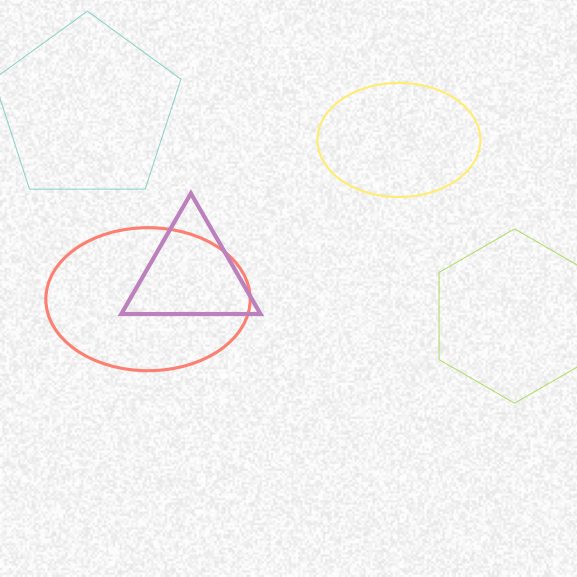[{"shape": "pentagon", "thickness": 0.5, "radius": 0.85, "center": [0.151, 0.809]}, {"shape": "oval", "thickness": 1.5, "radius": 0.88, "center": [0.256, 0.481]}, {"shape": "hexagon", "thickness": 0.5, "radius": 0.75, "center": [0.891, 0.452]}, {"shape": "triangle", "thickness": 2, "radius": 0.7, "center": [0.331, 0.525]}, {"shape": "oval", "thickness": 1, "radius": 0.71, "center": [0.691, 0.757]}]